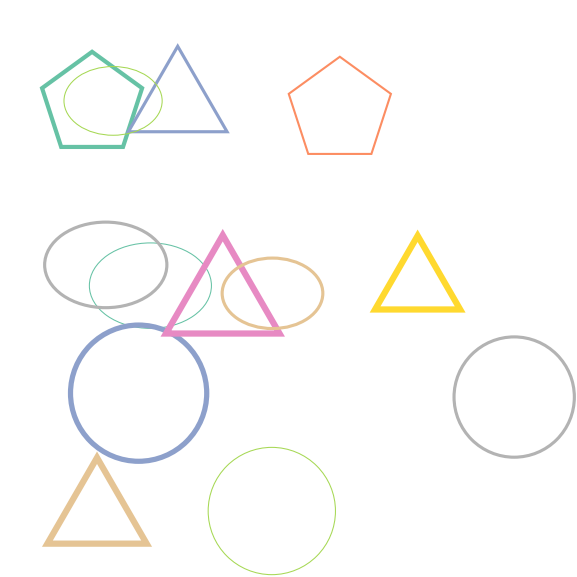[{"shape": "oval", "thickness": 0.5, "radius": 0.53, "center": [0.26, 0.505]}, {"shape": "pentagon", "thickness": 2, "radius": 0.46, "center": [0.159, 0.818]}, {"shape": "pentagon", "thickness": 1, "radius": 0.47, "center": [0.588, 0.808]}, {"shape": "triangle", "thickness": 1.5, "radius": 0.49, "center": [0.308, 0.82]}, {"shape": "circle", "thickness": 2.5, "radius": 0.59, "center": [0.24, 0.318]}, {"shape": "triangle", "thickness": 3, "radius": 0.57, "center": [0.386, 0.478]}, {"shape": "circle", "thickness": 0.5, "radius": 0.55, "center": [0.471, 0.114]}, {"shape": "oval", "thickness": 0.5, "radius": 0.43, "center": [0.196, 0.824]}, {"shape": "triangle", "thickness": 3, "radius": 0.43, "center": [0.723, 0.506]}, {"shape": "triangle", "thickness": 3, "radius": 0.5, "center": [0.168, 0.107]}, {"shape": "oval", "thickness": 1.5, "radius": 0.44, "center": [0.472, 0.491]}, {"shape": "oval", "thickness": 1.5, "radius": 0.53, "center": [0.183, 0.54]}, {"shape": "circle", "thickness": 1.5, "radius": 0.52, "center": [0.89, 0.312]}]